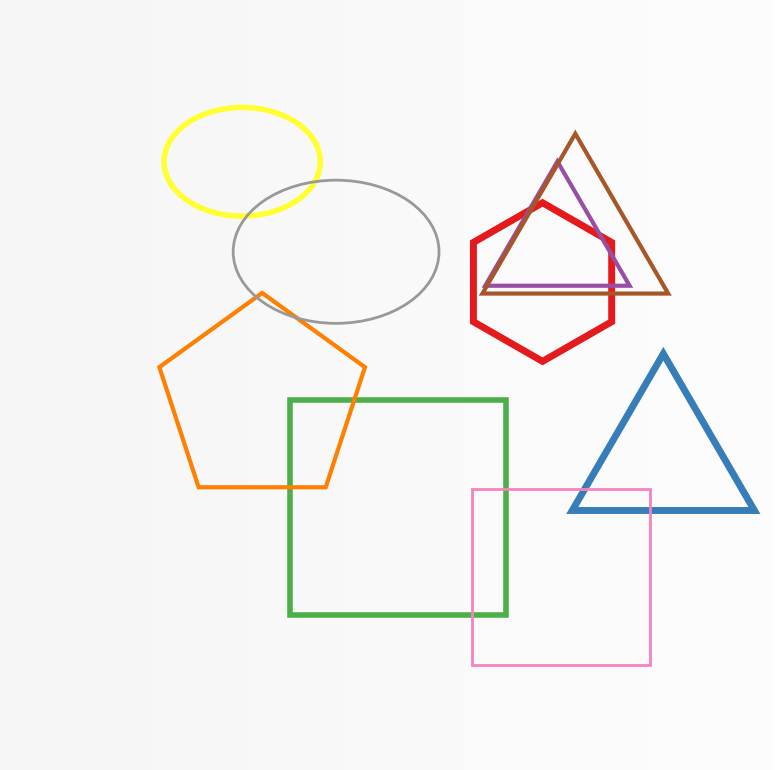[{"shape": "hexagon", "thickness": 2.5, "radius": 0.52, "center": [0.7, 0.634]}, {"shape": "triangle", "thickness": 2.5, "radius": 0.68, "center": [0.856, 0.405]}, {"shape": "square", "thickness": 2, "radius": 0.7, "center": [0.513, 0.341]}, {"shape": "triangle", "thickness": 1.5, "radius": 0.54, "center": [0.719, 0.683]}, {"shape": "pentagon", "thickness": 1.5, "radius": 0.7, "center": [0.338, 0.48]}, {"shape": "oval", "thickness": 2, "radius": 0.5, "center": [0.312, 0.79]}, {"shape": "triangle", "thickness": 1.5, "radius": 0.69, "center": [0.742, 0.688]}, {"shape": "square", "thickness": 1, "radius": 0.57, "center": [0.724, 0.251]}, {"shape": "oval", "thickness": 1, "radius": 0.66, "center": [0.434, 0.673]}]